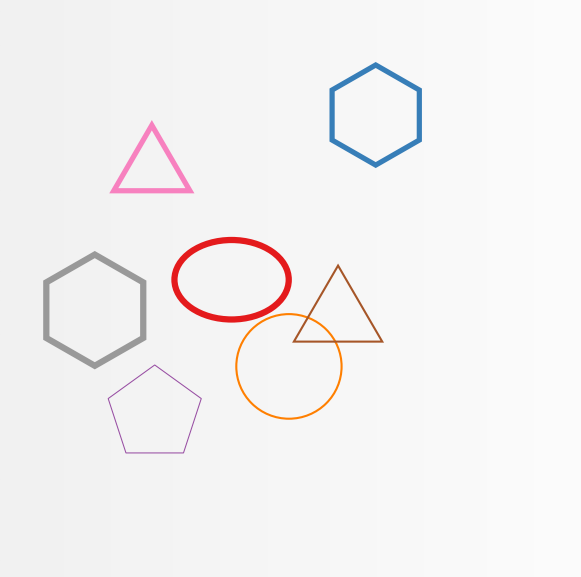[{"shape": "oval", "thickness": 3, "radius": 0.49, "center": [0.398, 0.515]}, {"shape": "hexagon", "thickness": 2.5, "radius": 0.43, "center": [0.646, 0.8]}, {"shape": "pentagon", "thickness": 0.5, "radius": 0.42, "center": [0.266, 0.283]}, {"shape": "circle", "thickness": 1, "radius": 0.45, "center": [0.497, 0.365]}, {"shape": "triangle", "thickness": 1, "radius": 0.44, "center": [0.582, 0.451]}, {"shape": "triangle", "thickness": 2.5, "radius": 0.38, "center": [0.261, 0.707]}, {"shape": "hexagon", "thickness": 3, "radius": 0.48, "center": [0.163, 0.462]}]